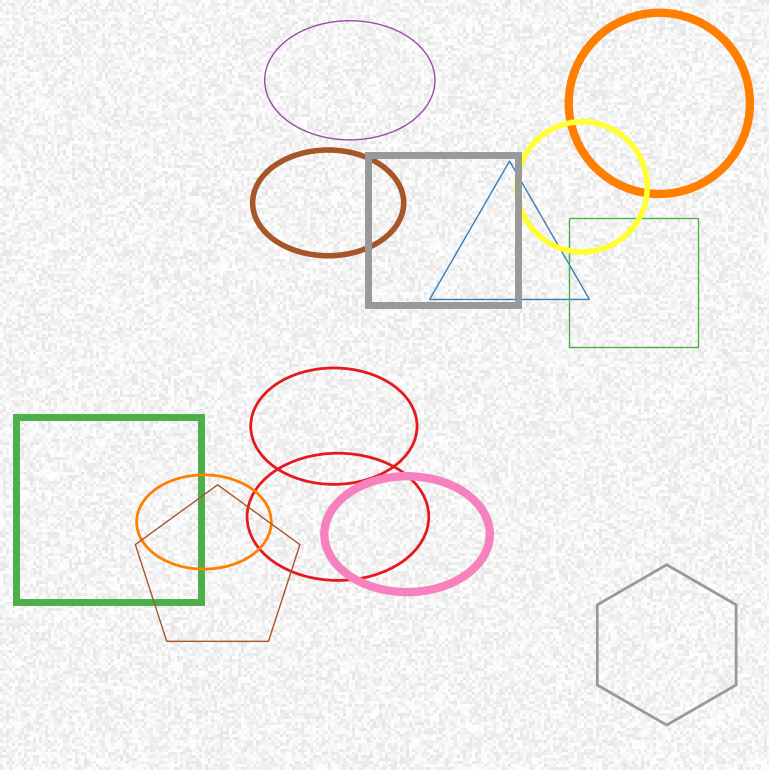[{"shape": "oval", "thickness": 1, "radius": 0.54, "center": [0.434, 0.447]}, {"shape": "oval", "thickness": 1, "radius": 0.59, "center": [0.439, 0.329]}, {"shape": "triangle", "thickness": 0.5, "radius": 0.6, "center": [0.662, 0.671]}, {"shape": "square", "thickness": 0.5, "radius": 0.42, "center": [0.823, 0.633]}, {"shape": "square", "thickness": 2.5, "radius": 0.6, "center": [0.141, 0.338]}, {"shape": "oval", "thickness": 0.5, "radius": 0.55, "center": [0.454, 0.896]}, {"shape": "circle", "thickness": 3, "radius": 0.59, "center": [0.856, 0.866]}, {"shape": "oval", "thickness": 1, "radius": 0.44, "center": [0.265, 0.322]}, {"shape": "circle", "thickness": 2, "radius": 0.42, "center": [0.756, 0.757]}, {"shape": "pentagon", "thickness": 0.5, "radius": 0.56, "center": [0.283, 0.258]}, {"shape": "oval", "thickness": 2, "radius": 0.49, "center": [0.426, 0.737]}, {"shape": "oval", "thickness": 3, "radius": 0.54, "center": [0.529, 0.306]}, {"shape": "square", "thickness": 2.5, "radius": 0.49, "center": [0.576, 0.701]}, {"shape": "hexagon", "thickness": 1, "radius": 0.52, "center": [0.866, 0.162]}]